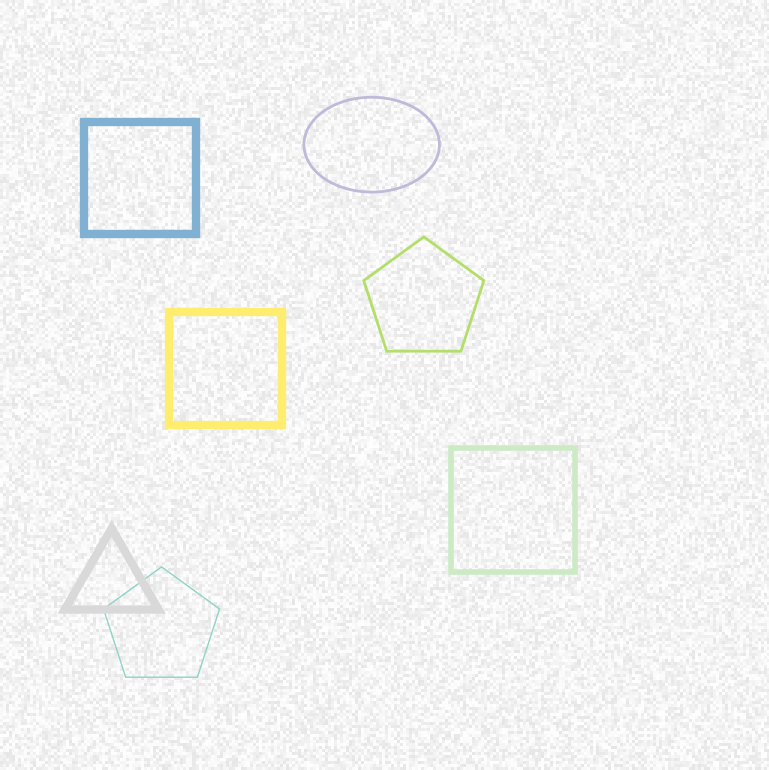[{"shape": "pentagon", "thickness": 0.5, "radius": 0.4, "center": [0.21, 0.185]}, {"shape": "oval", "thickness": 1, "radius": 0.44, "center": [0.483, 0.812]}, {"shape": "square", "thickness": 3, "radius": 0.36, "center": [0.182, 0.769]}, {"shape": "pentagon", "thickness": 1, "radius": 0.41, "center": [0.55, 0.61]}, {"shape": "triangle", "thickness": 3, "radius": 0.35, "center": [0.145, 0.244]}, {"shape": "square", "thickness": 2, "radius": 0.4, "center": [0.666, 0.338]}, {"shape": "square", "thickness": 3, "radius": 0.37, "center": [0.293, 0.521]}]